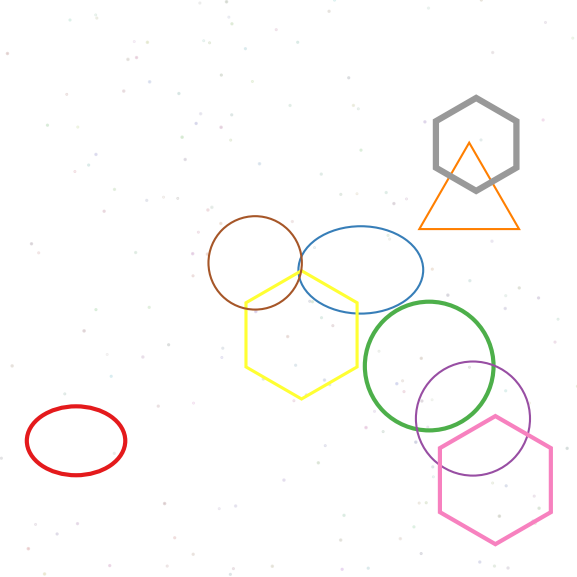[{"shape": "oval", "thickness": 2, "radius": 0.43, "center": [0.132, 0.236]}, {"shape": "oval", "thickness": 1, "radius": 0.54, "center": [0.625, 0.532]}, {"shape": "circle", "thickness": 2, "radius": 0.56, "center": [0.743, 0.365]}, {"shape": "circle", "thickness": 1, "radius": 0.49, "center": [0.819, 0.274]}, {"shape": "triangle", "thickness": 1, "radius": 0.5, "center": [0.812, 0.652]}, {"shape": "hexagon", "thickness": 1.5, "radius": 0.56, "center": [0.522, 0.419]}, {"shape": "circle", "thickness": 1, "radius": 0.4, "center": [0.442, 0.544]}, {"shape": "hexagon", "thickness": 2, "radius": 0.55, "center": [0.858, 0.168]}, {"shape": "hexagon", "thickness": 3, "radius": 0.4, "center": [0.825, 0.749]}]